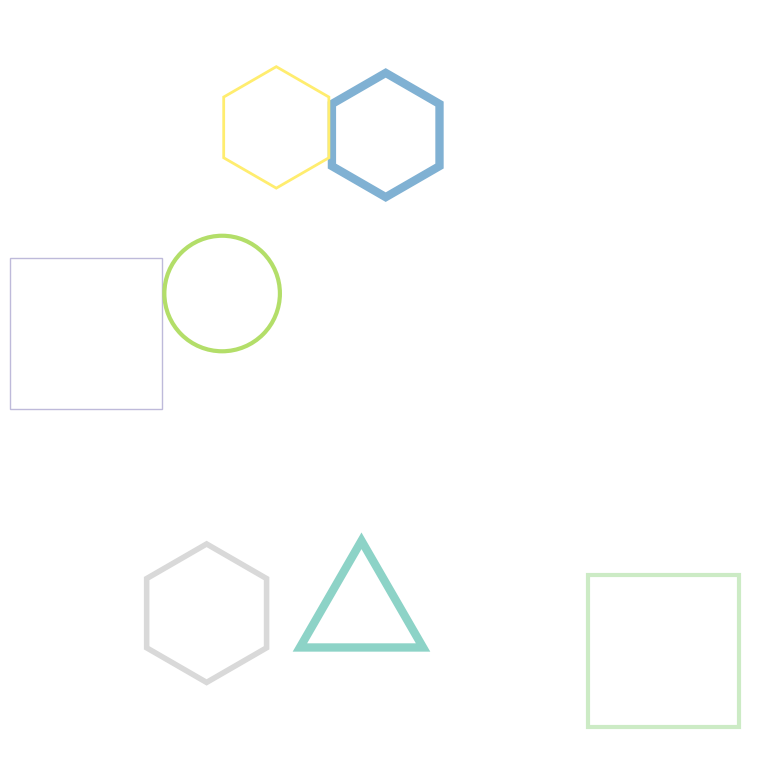[{"shape": "triangle", "thickness": 3, "radius": 0.46, "center": [0.469, 0.205]}, {"shape": "square", "thickness": 0.5, "radius": 0.49, "center": [0.112, 0.567]}, {"shape": "hexagon", "thickness": 3, "radius": 0.4, "center": [0.501, 0.825]}, {"shape": "circle", "thickness": 1.5, "radius": 0.38, "center": [0.288, 0.619]}, {"shape": "hexagon", "thickness": 2, "radius": 0.45, "center": [0.268, 0.204]}, {"shape": "square", "thickness": 1.5, "radius": 0.49, "center": [0.862, 0.154]}, {"shape": "hexagon", "thickness": 1, "radius": 0.39, "center": [0.359, 0.835]}]